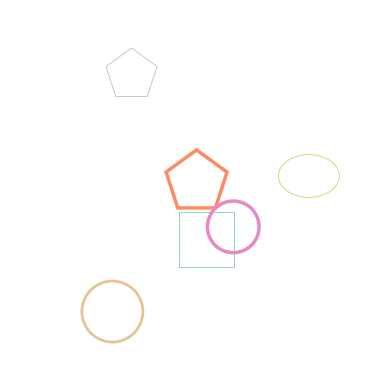[{"shape": "square", "thickness": 0.5, "radius": 0.36, "center": [0.536, 0.378]}, {"shape": "pentagon", "thickness": 2.5, "radius": 0.42, "center": [0.511, 0.527]}, {"shape": "circle", "thickness": 2.5, "radius": 0.34, "center": [0.606, 0.411]}, {"shape": "oval", "thickness": 0.5, "radius": 0.4, "center": [0.802, 0.543]}, {"shape": "circle", "thickness": 2, "radius": 0.4, "center": [0.292, 0.191]}, {"shape": "pentagon", "thickness": 0.5, "radius": 0.35, "center": [0.342, 0.806]}]